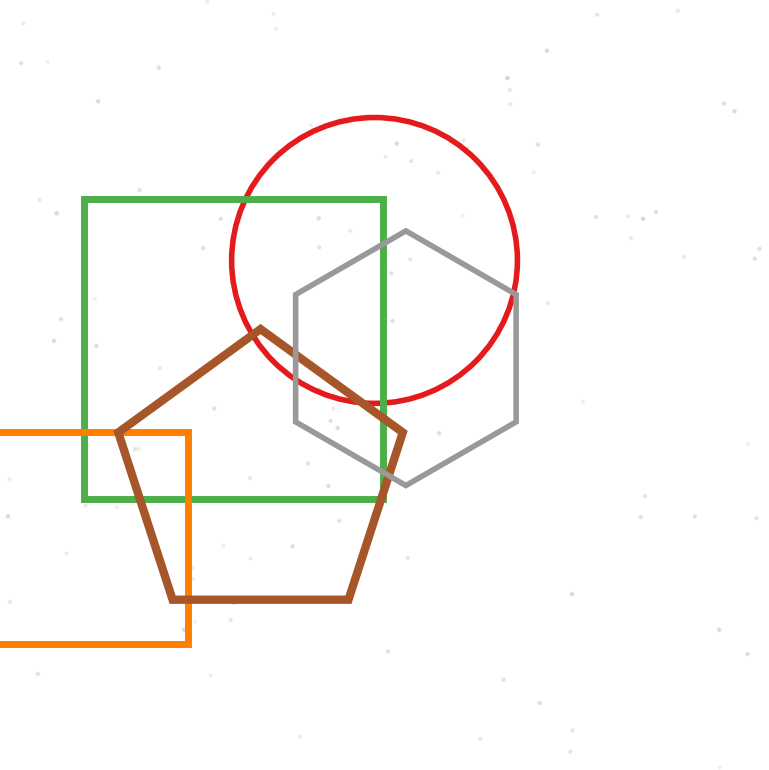[{"shape": "circle", "thickness": 2, "radius": 0.93, "center": [0.486, 0.662]}, {"shape": "square", "thickness": 2.5, "radius": 0.97, "center": [0.303, 0.547]}, {"shape": "square", "thickness": 2.5, "radius": 0.69, "center": [0.106, 0.301]}, {"shape": "pentagon", "thickness": 3, "radius": 0.97, "center": [0.338, 0.378]}, {"shape": "hexagon", "thickness": 2, "radius": 0.83, "center": [0.527, 0.535]}]